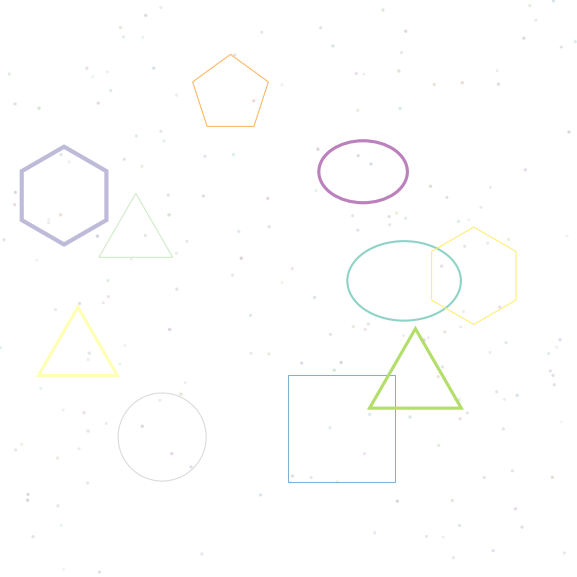[{"shape": "oval", "thickness": 1, "radius": 0.49, "center": [0.7, 0.513]}, {"shape": "triangle", "thickness": 1.5, "radius": 0.4, "center": [0.135, 0.388]}, {"shape": "hexagon", "thickness": 2, "radius": 0.42, "center": [0.111, 0.66]}, {"shape": "square", "thickness": 0.5, "radius": 0.46, "center": [0.591, 0.257]}, {"shape": "pentagon", "thickness": 0.5, "radius": 0.34, "center": [0.399, 0.836]}, {"shape": "triangle", "thickness": 1.5, "radius": 0.46, "center": [0.719, 0.338]}, {"shape": "circle", "thickness": 0.5, "radius": 0.38, "center": [0.281, 0.242]}, {"shape": "oval", "thickness": 1.5, "radius": 0.38, "center": [0.629, 0.702]}, {"shape": "triangle", "thickness": 0.5, "radius": 0.37, "center": [0.235, 0.59]}, {"shape": "hexagon", "thickness": 0.5, "radius": 0.42, "center": [0.82, 0.522]}]